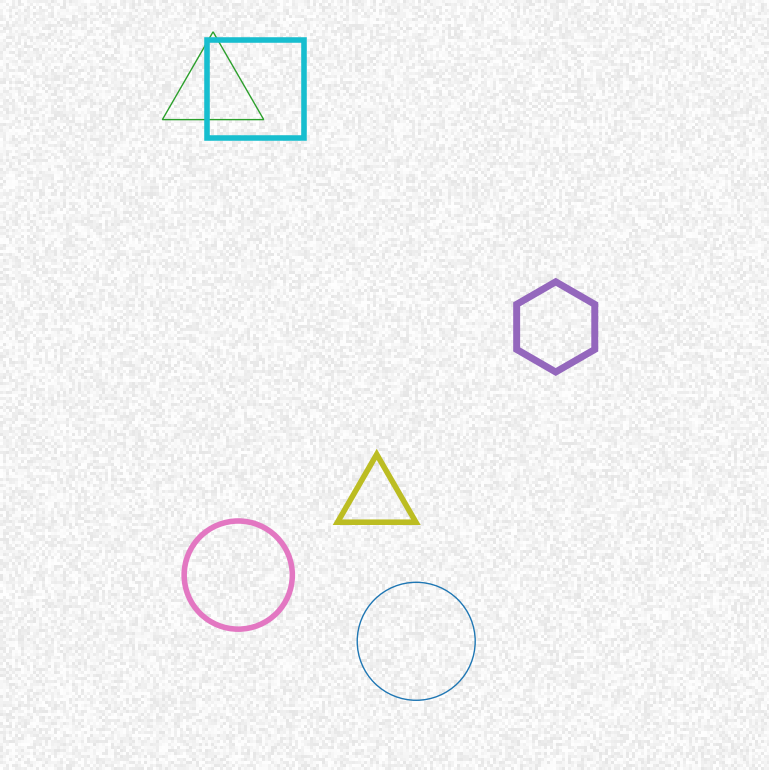[{"shape": "circle", "thickness": 0.5, "radius": 0.38, "center": [0.541, 0.167]}, {"shape": "triangle", "thickness": 0.5, "radius": 0.38, "center": [0.277, 0.883]}, {"shape": "hexagon", "thickness": 2.5, "radius": 0.29, "center": [0.722, 0.575]}, {"shape": "circle", "thickness": 2, "radius": 0.35, "center": [0.309, 0.253]}, {"shape": "triangle", "thickness": 2, "radius": 0.29, "center": [0.489, 0.351]}, {"shape": "square", "thickness": 2, "radius": 0.32, "center": [0.332, 0.885]}]